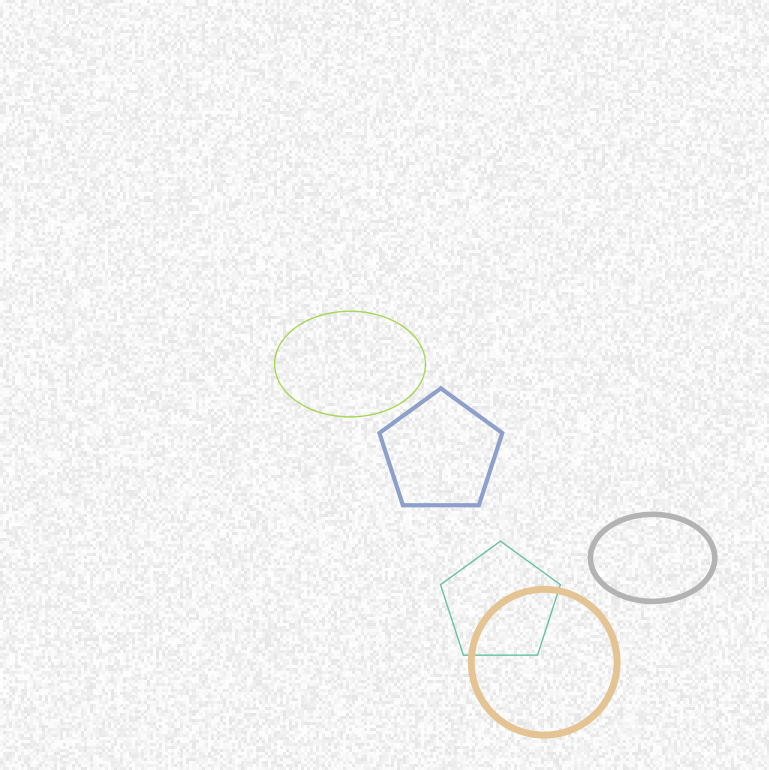[{"shape": "pentagon", "thickness": 0.5, "radius": 0.41, "center": [0.65, 0.215]}, {"shape": "pentagon", "thickness": 1.5, "radius": 0.42, "center": [0.573, 0.412]}, {"shape": "oval", "thickness": 0.5, "radius": 0.49, "center": [0.455, 0.527]}, {"shape": "circle", "thickness": 2.5, "radius": 0.47, "center": [0.707, 0.14]}, {"shape": "oval", "thickness": 2, "radius": 0.4, "center": [0.848, 0.275]}]